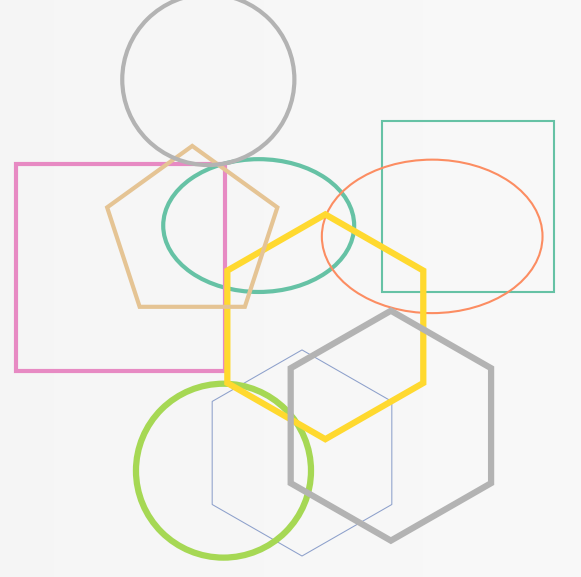[{"shape": "square", "thickness": 1, "radius": 0.74, "center": [0.806, 0.642]}, {"shape": "oval", "thickness": 2, "radius": 0.82, "center": [0.445, 0.609]}, {"shape": "oval", "thickness": 1, "radius": 0.95, "center": [0.744, 0.59]}, {"shape": "hexagon", "thickness": 0.5, "radius": 0.89, "center": [0.52, 0.215]}, {"shape": "square", "thickness": 2, "radius": 0.9, "center": [0.208, 0.536]}, {"shape": "circle", "thickness": 3, "radius": 0.75, "center": [0.384, 0.184]}, {"shape": "hexagon", "thickness": 3, "radius": 0.97, "center": [0.56, 0.433]}, {"shape": "pentagon", "thickness": 2, "radius": 0.77, "center": [0.331, 0.592]}, {"shape": "hexagon", "thickness": 3, "radius": 1.0, "center": [0.672, 0.262]}, {"shape": "circle", "thickness": 2, "radius": 0.74, "center": [0.358, 0.861]}]